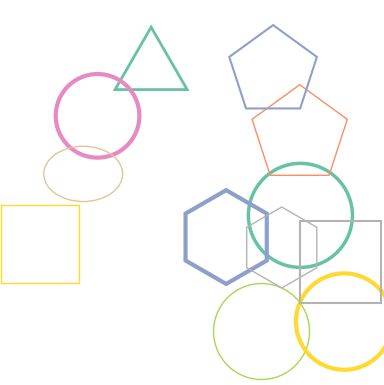[{"shape": "triangle", "thickness": 2, "radius": 0.54, "center": [0.393, 0.821]}, {"shape": "circle", "thickness": 2.5, "radius": 0.68, "center": [0.78, 0.441]}, {"shape": "pentagon", "thickness": 1, "radius": 0.65, "center": [0.778, 0.65]}, {"shape": "pentagon", "thickness": 1.5, "radius": 0.6, "center": [0.709, 0.815]}, {"shape": "hexagon", "thickness": 3, "radius": 0.61, "center": [0.587, 0.384]}, {"shape": "circle", "thickness": 3, "radius": 0.54, "center": [0.253, 0.699]}, {"shape": "circle", "thickness": 1, "radius": 0.62, "center": [0.679, 0.139]}, {"shape": "circle", "thickness": 3, "radius": 0.63, "center": [0.894, 0.165]}, {"shape": "square", "thickness": 1, "radius": 0.5, "center": [0.104, 0.366]}, {"shape": "oval", "thickness": 1, "radius": 0.51, "center": [0.216, 0.548]}, {"shape": "square", "thickness": 1.5, "radius": 0.53, "center": [0.884, 0.32]}, {"shape": "hexagon", "thickness": 1, "radius": 0.53, "center": [0.732, 0.357]}]